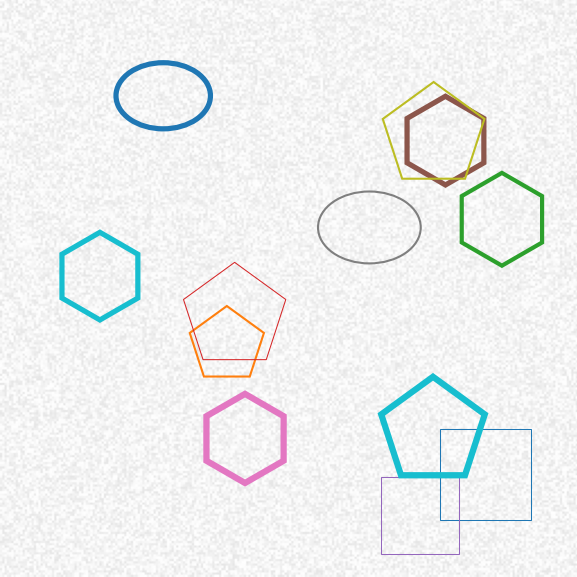[{"shape": "oval", "thickness": 2.5, "radius": 0.41, "center": [0.283, 0.833]}, {"shape": "square", "thickness": 0.5, "radius": 0.39, "center": [0.841, 0.177]}, {"shape": "pentagon", "thickness": 1, "radius": 0.34, "center": [0.393, 0.402]}, {"shape": "hexagon", "thickness": 2, "radius": 0.4, "center": [0.869, 0.619]}, {"shape": "pentagon", "thickness": 0.5, "radius": 0.47, "center": [0.406, 0.452]}, {"shape": "square", "thickness": 0.5, "radius": 0.34, "center": [0.727, 0.106]}, {"shape": "hexagon", "thickness": 2.5, "radius": 0.38, "center": [0.771, 0.756]}, {"shape": "hexagon", "thickness": 3, "radius": 0.39, "center": [0.424, 0.24]}, {"shape": "oval", "thickness": 1, "radius": 0.44, "center": [0.64, 0.605]}, {"shape": "pentagon", "thickness": 1, "radius": 0.46, "center": [0.751, 0.765]}, {"shape": "hexagon", "thickness": 2.5, "radius": 0.38, "center": [0.173, 0.521]}, {"shape": "pentagon", "thickness": 3, "radius": 0.47, "center": [0.75, 0.252]}]